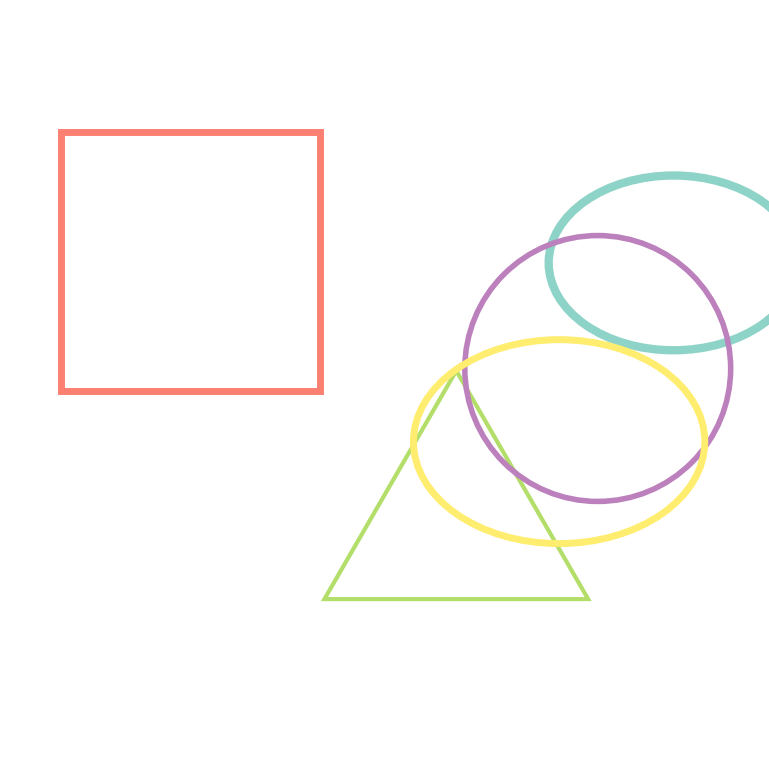[{"shape": "oval", "thickness": 3, "radius": 0.81, "center": [0.875, 0.659]}, {"shape": "square", "thickness": 2.5, "radius": 0.84, "center": [0.248, 0.661]}, {"shape": "triangle", "thickness": 1.5, "radius": 0.99, "center": [0.593, 0.321]}, {"shape": "circle", "thickness": 2, "radius": 0.86, "center": [0.776, 0.521]}, {"shape": "oval", "thickness": 2.5, "radius": 0.95, "center": [0.726, 0.426]}]